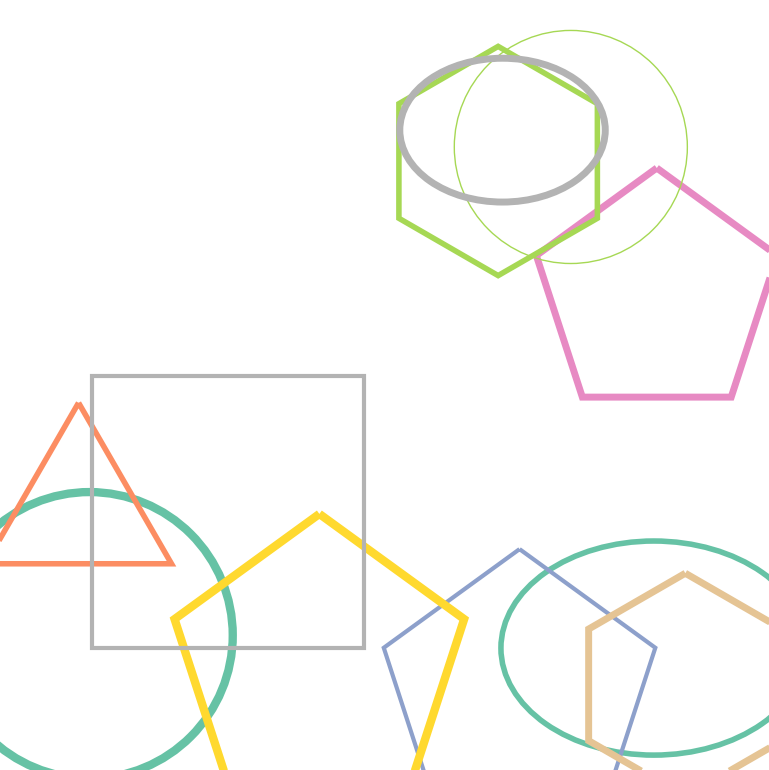[{"shape": "circle", "thickness": 3, "radius": 0.93, "center": [0.116, 0.175]}, {"shape": "oval", "thickness": 2, "radius": 0.99, "center": [0.849, 0.158]}, {"shape": "triangle", "thickness": 2, "radius": 0.7, "center": [0.102, 0.338]}, {"shape": "pentagon", "thickness": 1.5, "radius": 0.93, "center": [0.675, 0.101]}, {"shape": "pentagon", "thickness": 2.5, "radius": 0.82, "center": [0.853, 0.617]}, {"shape": "hexagon", "thickness": 2, "radius": 0.74, "center": [0.647, 0.791]}, {"shape": "circle", "thickness": 0.5, "radius": 0.76, "center": [0.741, 0.809]}, {"shape": "pentagon", "thickness": 3, "radius": 0.99, "center": [0.415, 0.135]}, {"shape": "hexagon", "thickness": 2.5, "radius": 0.72, "center": [0.89, 0.111]}, {"shape": "square", "thickness": 1.5, "radius": 0.88, "center": [0.296, 0.335]}, {"shape": "oval", "thickness": 2.5, "radius": 0.67, "center": [0.653, 0.831]}]